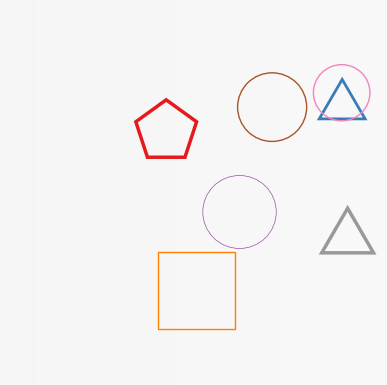[{"shape": "pentagon", "thickness": 2.5, "radius": 0.41, "center": [0.429, 0.658]}, {"shape": "triangle", "thickness": 2, "radius": 0.34, "center": [0.883, 0.725]}, {"shape": "circle", "thickness": 0.5, "radius": 0.47, "center": [0.618, 0.449]}, {"shape": "square", "thickness": 1, "radius": 0.5, "center": [0.508, 0.246]}, {"shape": "circle", "thickness": 1, "radius": 0.45, "center": [0.702, 0.722]}, {"shape": "circle", "thickness": 1, "radius": 0.36, "center": [0.882, 0.759]}, {"shape": "triangle", "thickness": 2.5, "radius": 0.39, "center": [0.897, 0.382]}]